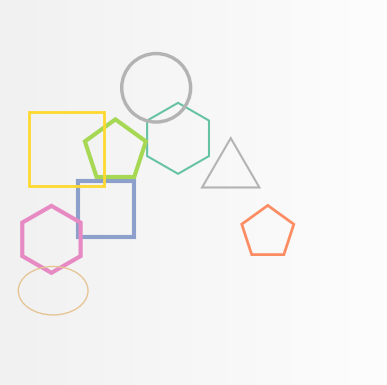[{"shape": "hexagon", "thickness": 1.5, "radius": 0.46, "center": [0.459, 0.641]}, {"shape": "pentagon", "thickness": 2, "radius": 0.35, "center": [0.691, 0.396]}, {"shape": "square", "thickness": 3, "radius": 0.36, "center": [0.273, 0.457]}, {"shape": "hexagon", "thickness": 3, "radius": 0.43, "center": [0.133, 0.378]}, {"shape": "pentagon", "thickness": 3, "radius": 0.41, "center": [0.298, 0.607]}, {"shape": "square", "thickness": 2, "radius": 0.48, "center": [0.171, 0.613]}, {"shape": "oval", "thickness": 1, "radius": 0.45, "center": [0.137, 0.245]}, {"shape": "triangle", "thickness": 1.5, "radius": 0.43, "center": [0.595, 0.556]}, {"shape": "circle", "thickness": 2.5, "radius": 0.44, "center": [0.403, 0.772]}]